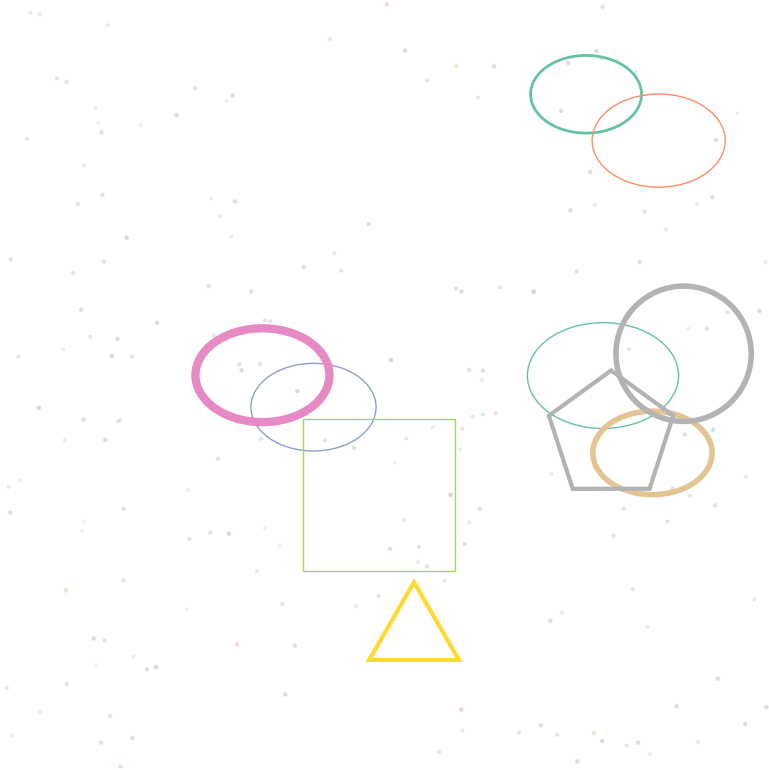[{"shape": "oval", "thickness": 1, "radius": 0.36, "center": [0.761, 0.878]}, {"shape": "oval", "thickness": 0.5, "radius": 0.49, "center": [0.783, 0.512]}, {"shape": "oval", "thickness": 0.5, "radius": 0.43, "center": [0.855, 0.817]}, {"shape": "oval", "thickness": 0.5, "radius": 0.41, "center": [0.407, 0.471]}, {"shape": "oval", "thickness": 3, "radius": 0.44, "center": [0.341, 0.513]}, {"shape": "square", "thickness": 0.5, "radius": 0.49, "center": [0.492, 0.357]}, {"shape": "triangle", "thickness": 1.5, "radius": 0.34, "center": [0.538, 0.177]}, {"shape": "oval", "thickness": 2, "radius": 0.39, "center": [0.847, 0.412]}, {"shape": "circle", "thickness": 2, "radius": 0.44, "center": [0.888, 0.541]}, {"shape": "pentagon", "thickness": 1.5, "radius": 0.42, "center": [0.794, 0.434]}]